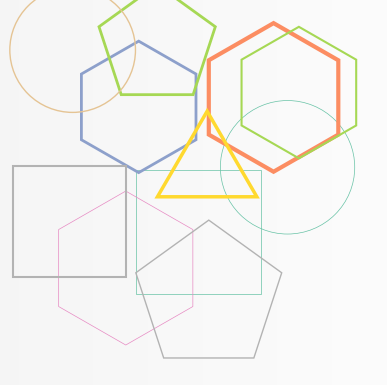[{"shape": "square", "thickness": 0.5, "radius": 0.8, "center": [0.512, 0.396]}, {"shape": "circle", "thickness": 0.5, "radius": 0.87, "center": [0.742, 0.565]}, {"shape": "hexagon", "thickness": 3, "radius": 0.96, "center": [0.706, 0.747]}, {"shape": "hexagon", "thickness": 2, "radius": 0.85, "center": [0.358, 0.722]}, {"shape": "hexagon", "thickness": 0.5, "radius": 1.0, "center": [0.325, 0.304]}, {"shape": "hexagon", "thickness": 1.5, "radius": 0.85, "center": [0.771, 0.76]}, {"shape": "pentagon", "thickness": 2, "radius": 0.79, "center": [0.406, 0.882]}, {"shape": "triangle", "thickness": 2.5, "radius": 0.74, "center": [0.535, 0.563]}, {"shape": "circle", "thickness": 1, "radius": 0.81, "center": [0.187, 0.87]}, {"shape": "square", "thickness": 1.5, "radius": 0.72, "center": [0.179, 0.425]}, {"shape": "pentagon", "thickness": 1, "radius": 0.99, "center": [0.539, 0.23]}]